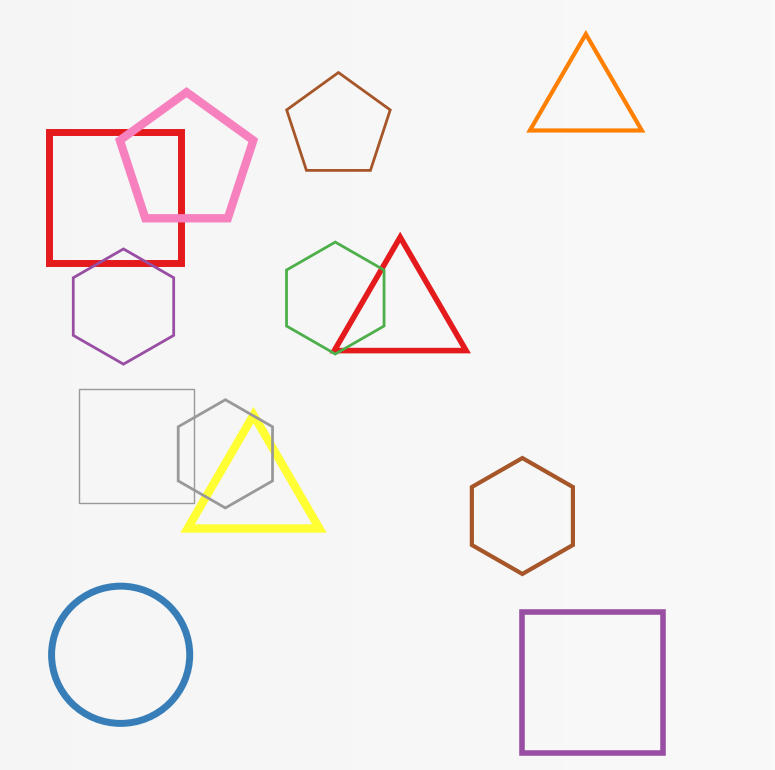[{"shape": "square", "thickness": 2.5, "radius": 0.43, "center": [0.149, 0.744]}, {"shape": "triangle", "thickness": 2, "radius": 0.49, "center": [0.516, 0.594]}, {"shape": "circle", "thickness": 2.5, "radius": 0.45, "center": [0.156, 0.15]}, {"shape": "hexagon", "thickness": 1, "radius": 0.36, "center": [0.433, 0.613]}, {"shape": "square", "thickness": 2, "radius": 0.46, "center": [0.765, 0.114]}, {"shape": "hexagon", "thickness": 1, "radius": 0.37, "center": [0.159, 0.602]}, {"shape": "triangle", "thickness": 1.5, "radius": 0.42, "center": [0.756, 0.872]}, {"shape": "triangle", "thickness": 3, "radius": 0.49, "center": [0.327, 0.363]}, {"shape": "pentagon", "thickness": 1, "radius": 0.35, "center": [0.437, 0.836]}, {"shape": "hexagon", "thickness": 1.5, "radius": 0.38, "center": [0.674, 0.33]}, {"shape": "pentagon", "thickness": 3, "radius": 0.45, "center": [0.241, 0.79]}, {"shape": "hexagon", "thickness": 1, "radius": 0.35, "center": [0.291, 0.411]}, {"shape": "square", "thickness": 0.5, "radius": 0.37, "center": [0.176, 0.421]}]